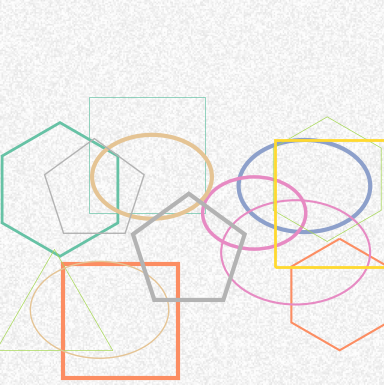[{"shape": "hexagon", "thickness": 2, "radius": 0.87, "center": [0.156, 0.508]}, {"shape": "square", "thickness": 0.5, "radius": 0.76, "center": [0.382, 0.598]}, {"shape": "square", "thickness": 3, "radius": 0.74, "center": [0.313, 0.167]}, {"shape": "hexagon", "thickness": 1.5, "radius": 0.72, "center": [0.882, 0.235]}, {"shape": "oval", "thickness": 3, "radius": 0.85, "center": [0.791, 0.517]}, {"shape": "oval", "thickness": 2.5, "radius": 0.67, "center": [0.66, 0.447]}, {"shape": "oval", "thickness": 1.5, "radius": 0.97, "center": [0.768, 0.345]}, {"shape": "hexagon", "thickness": 0.5, "radius": 0.81, "center": [0.85, 0.535]}, {"shape": "triangle", "thickness": 0.5, "radius": 0.87, "center": [0.141, 0.177]}, {"shape": "square", "thickness": 2, "radius": 0.83, "center": [0.879, 0.472]}, {"shape": "oval", "thickness": 3, "radius": 0.78, "center": [0.395, 0.541]}, {"shape": "oval", "thickness": 1, "radius": 0.9, "center": [0.259, 0.195]}, {"shape": "pentagon", "thickness": 3, "radius": 0.76, "center": [0.49, 0.344]}, {"shape": "pentagon", "thickness": 1, "radius": 0.68, "center": [0.245, 0.504]}]